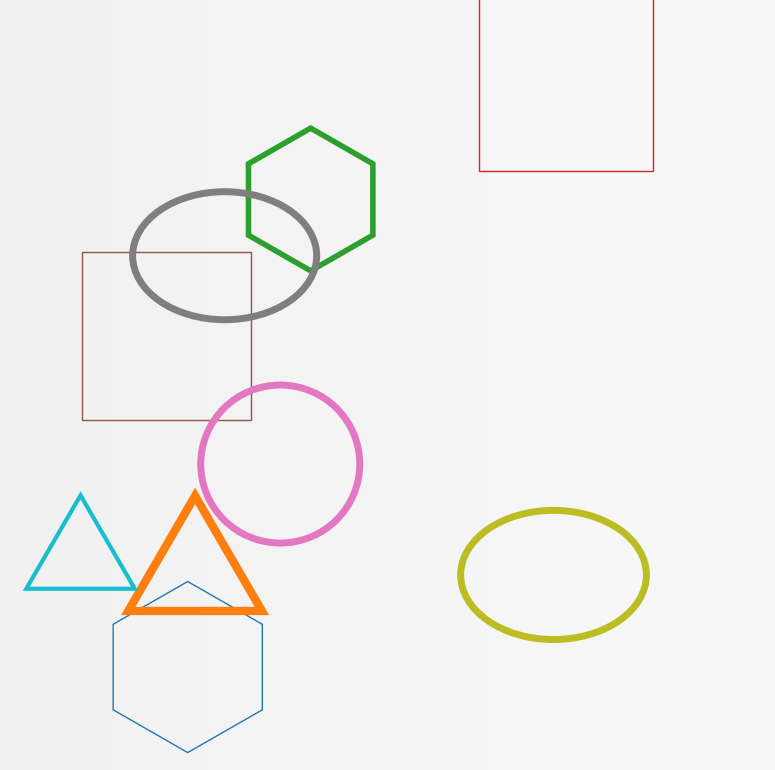[{"shape": "hexagon", "thickness": 0.5, "radius": 0.56, "center": [0.242, 0.134]}, {"shape": "triangle", "thickness": 3, "radius": 0.5, "center": [0.252, 0.256]}, {"shape": "hexagon", "thickness": 2, "radius": 0.46, "center": [0.401, 0.741]}, {"shape": "square", "thickness": 0.5, "radius": 0.56, "center": [0.73, 0.89]}, {"shape": "square", "thickness": 0.5, "radius": 0.54, "center": [0.215, 0.563]}, {"shape": "circle", "thickness": 2.5, "radius": 0.51, "center": [0.362, 0.397]}, {"shape": "oval", "thickness": 2.5, "radius": 0.59, "center": [0.29, 0.668]}, {"shape": "oval", "thickness": 2.5, "radius": 0.6, "center": [0.714, 0.253]}, {"shape": "triangle", "thickness": 1.5, "radius": 0.4, "center": [0.104, 0.276]}]